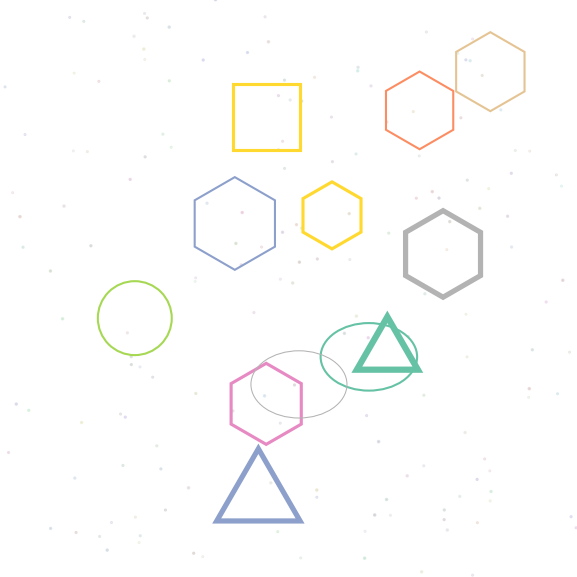[{"shape": "triangle", "thickness": 3, "radius": 0.3, "center": [0.671, 0.389]}, {"shape": "oval", "thickness": 1, "radius": 0.42, "center": [0.639, 0.381]}, {"shape": "hexagon", "thickness": 1, "radius": 0.34, "center": [0.727, 0.808]}, {"shape": "triangle", "thickness": 2.5, "radius": 0.42, "center": [0.447, 0.139]}, {"shape": "hexagon", "thickness": 1, "radius": 0.4, "center": [0.407, 0.612]}, {"shape": "hexagon", "thickness": 1.5, "radius": 0.35, "center": [0.461, 0.3]}, {"shape": "circle", "thickness": 1, "radius": 0.32, "center": [0.233, 0.448]}, {"shape": "hexagon", "thickness": 1.5, "radius": 0.29, "center": [0.575, 0.626]}, {"shape": "square", "thickness": 1.5, "radius": 0.29, "center": [0.461, 0.796]}, {"shape": "hexagon", "thickness": 1, "radius": 0.34, "center": [0.849, 0.875]}, {"shape": "hexagon", "thickness": 2.5, "radius": 0.37, "center": [0.767, 0.559]}, {"shape": "oval", "thickness": 0.5, "radius": 0.42, "center": [0.518, 0.334]}]